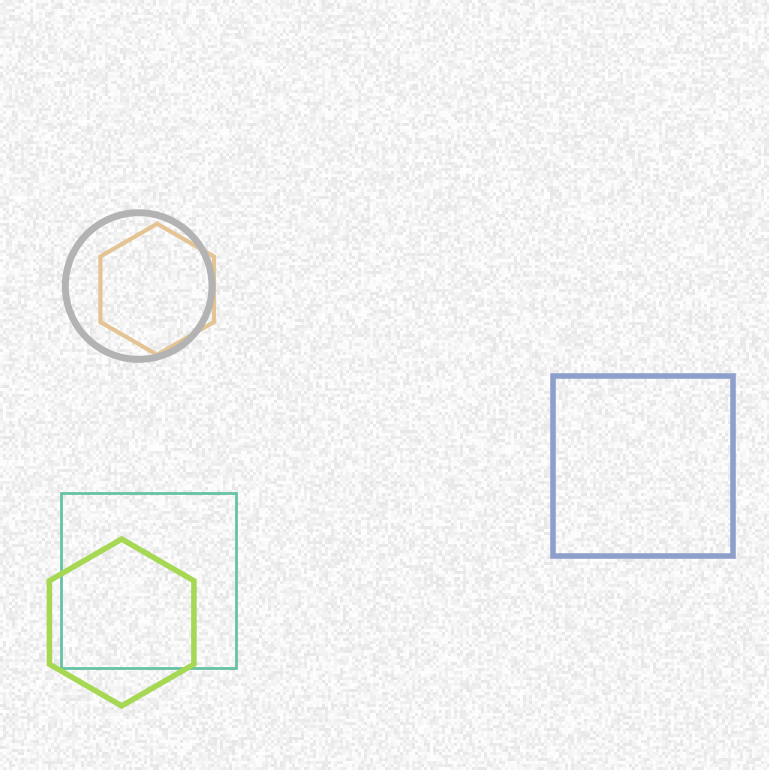[{"shape": "square", "thickness": 1, "radius": 0.57, "center": [0.193, 0.247]}, {"shape": "square", "thickness": 2, "radius": 0.58, "center": [0.835, 0.395]}, {"shape": "hexagon", "thickness": 2, "radius": 0.54, "center": [0.158, 0.192]}, {"shape": "hexagon", "thickness": 1.5, "radius": 0.43, "center": [0.204, 0.624]}, {"shape": "circle", "thickness": 2.5, "radius": 0.48, "center": [0.18, 0.629]}]